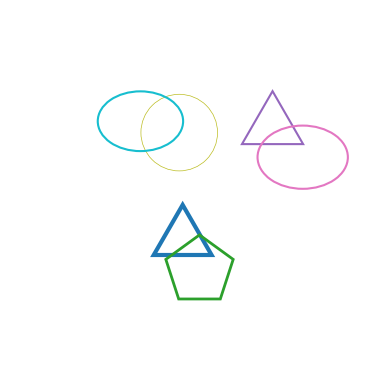[{"shape": "triangle", "thickness": 3, "radius": 0.43, "center": [0.474, 0.381]}, {"shape": "pentagon", "thickness": 2, "radius": 0.46, "center": [0.518, 0.298]}, {"shape": "triangle", "thickness": 1.5, "radius": 0.46, "center": [0.708, 0.672]}, {"shape": "oval", "thickness": 1.5, "radius": 0.59, "center": [0.786, 0.592]}, {"shape": "circle", "thickness": 0.5, "radius": 0.5, "center": [0.466, 0.656]}, {"shape": "oval", "thickness": 1.5, "radius": 0.55, "center": [0.365, 0.685]}]